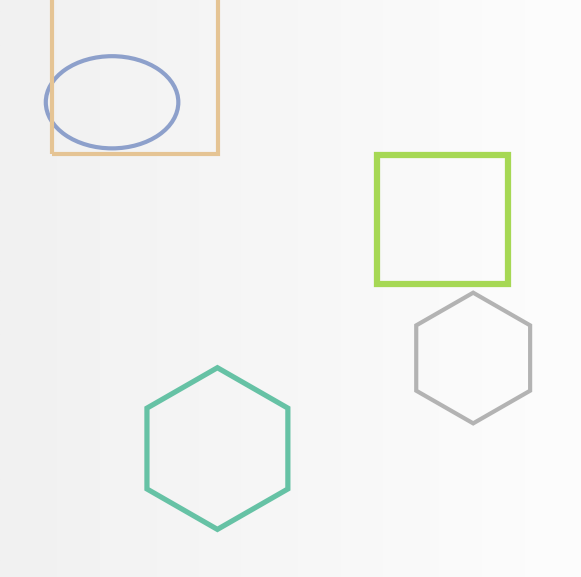[{"shape": "hexagon", "thickness": 2.5, "radius": 0.7, "center": [0.374, 0.222]}, {"shape": "oval", "thickness": 2, "radius": 0.57, "center": [0.193, 0.822]}, {"shape": "square", "thickness": 3, "radius": 0.56, "center": [0.761, 0.619]}, {"shape": "square", "thickness": 2, "radius": 0.71, "center": [0.232, 0.876]}, {"shape": "hexagon", "thickness": 2, "radius": 0.57, "center": [0.814, 0.379]}]